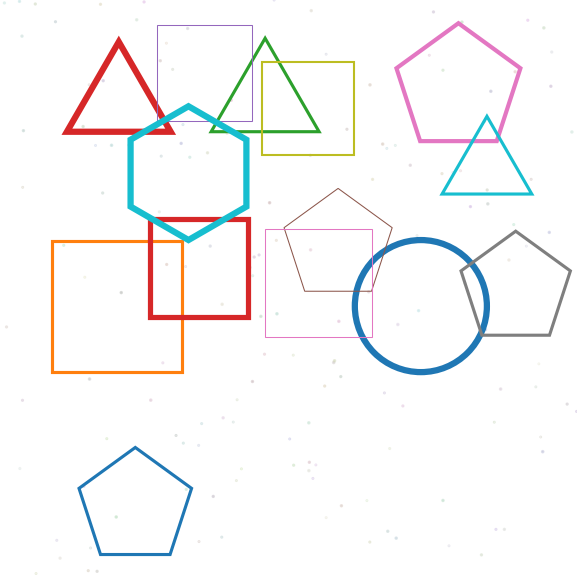[{"shape": "circle", "thickness": 3, "radius": 0.57, "center": [0.729, 0.469]}, {"shape": "pentagon", "thickness": 1.5, "radius": 0.51, "center": [0.234, 0.122]}, {"shape": "square", "thickness": 1.5, "radius": 0.57, "center": [0.202, 0.468]}, {"shape": "triangle", "thickness": 1.5, "radius": 0.54, "center": [0.459, 0.825]}, {"shape": "triangle", "thickness": 3, "radius": 0.52, "center": [0.206, 0.823]}, {"shape": "square", "thickness": 2.5, "radius": 0.42, "center": [0.345, 0.535]}, {"shape": "square", "thickness": 0.5, "radius": 0.41, "center": [0.355, 0.873]}, {"shape": "pentagon", "thickness": 0.5, "radius": 0.49, "center": [0.585, 0.574]}, {"shape": "square", "thickness": 0.5, "radius": 0.47, "center": [0.551, 0.509]}, {"shape": "pentagon", "thickness": 2, "radius": 0.56, "center": [0.794, 0.846]}, {"shape": "pentagon", "thickness": 1.5, "radius": 0.5, "center": [0.893, 0.499]}, {"shape": "square", "thickness": 1, "radius": 0.4, "center": [0.533, 0.811]}, {"shape": "triangle", "thickness": 1.5, "radius": 0.45, "center": [0.843, 0.708]}, {"shape": "hexagon", "thickness": 3, "radius": 0.58, "center": [0.326, 0.699]}]